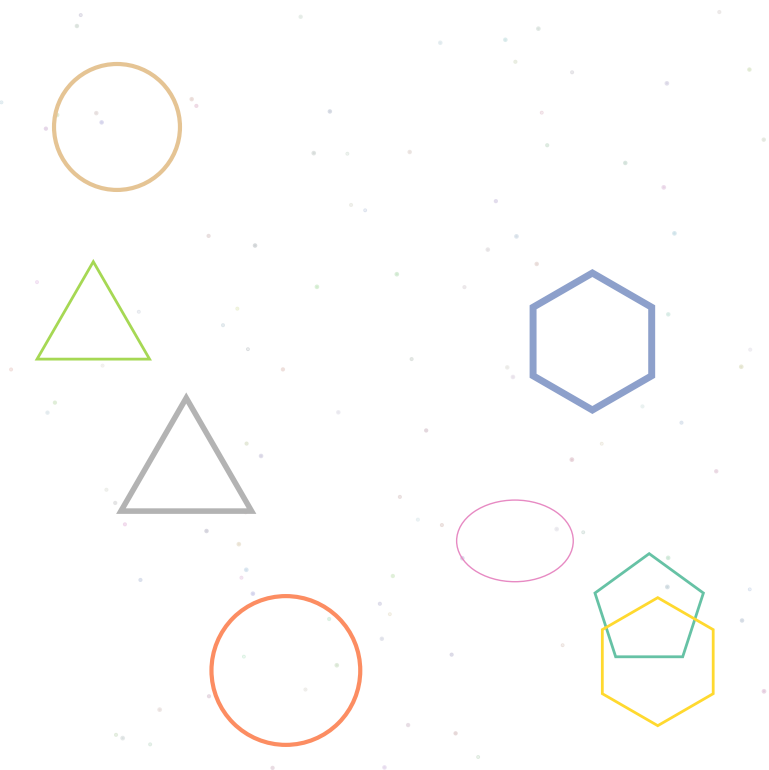[{"shape": "pentagon", "thickness": 1, "radius": 0.37, "center": [0.843, 0.207]}, {"shape": "circle", "thickness": 1.5, "radius": 0.48, "center": [0.371, 0.129]}, {"shape": "hexagon", "thickness": 2.5, "radius": 0.44, "center": [0.769, 0.556]}, {"shape": "oval", "thickness": 0.5, "radius": 0.38, "center": [0.669, 0.298]}, {"shape": "triangle", "thickness": 1, "radius": 0.42, "center": [0.121, 0.576]}, {"shape": "hexagon", "thickness": 1, "radius": 0.42, "center": [0.854, 0.141]}, {"shape": "circle", "thickness": 1.5, "radius": 0.41, "center": [0.152, 0.835]}, {"shape": "triangle", "thickness": 2, "radius": 0.49, "center": [0.242, 0.385]}]